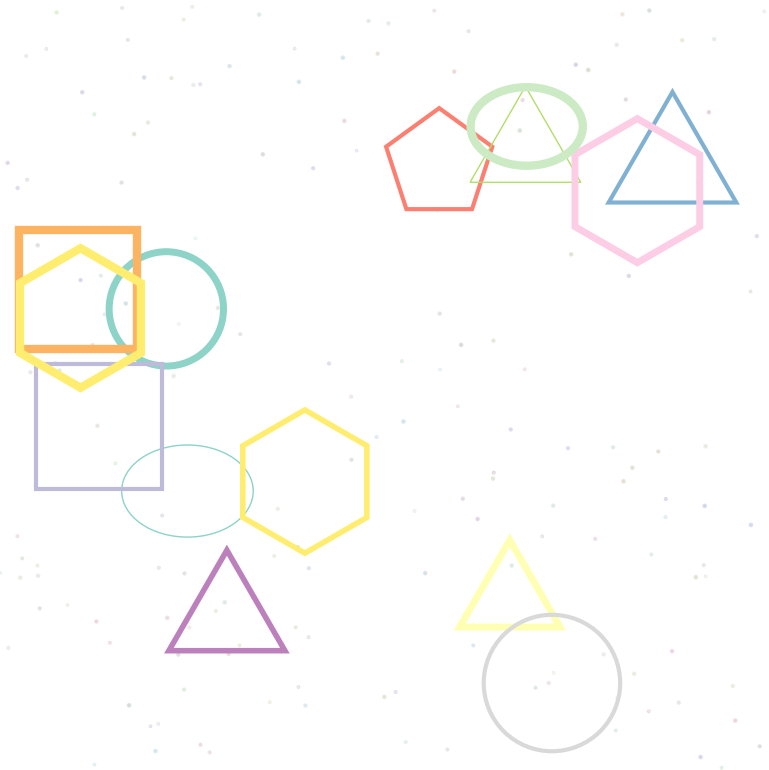[{"shape": "oval", "thickness": 0.5, "radius": 0.43, "center": [0.243, 0.362]}, {"shape": "circle", "thickness": 2.5, "radius": 0.37, "center": [0.216, 0.599]}, {"shape": "triangle", "thickness": 2.5, "radius": 0.38, "center": [0.662, 0.223]}, {"shape": "square", "thickness": 1.5, "radius": 0.41, "center": [0.129, 0.446]}, {"shape": "pentagon", "thickness": 1.5, "radius": 0.36, "center": [0.57, 0.787]}, {"shape": "triangle", "thickness": 1.5, "radius": 0.48, "center": [0.873, 0.785]}, {"shape": "square", "thickness": 3, "radius": 0.38, "center": [0.101, 0.624]}, {"shape": "triangle", "thickness": 0.5, "radius": 0.42, "center": [0.682, 0.805]}, {"shape": "hexagon", "thickness": 2.5, "radius": 0.47, "center": [0.828, 0.752]}, {"shape": "circle", "thickness": 1.5, "radius": 0.44, "center": [0.717, 0.113]}, {"shape": "triangle", "thickness": 2, "radius": 0.44, "center": [0.295, 0.198]}, {"shape": "oval", "thickness": 3, "radius": 0.36, "center": [0.684, 0.836]}, {"shape": "hexagon", "thickness": 3, "radius": 0.45, "center": [0.105, 0.587]}, {"shape": "hexagon", "thickness": 2, "radius": 0.47, "center": [0.396, 0.375]}]